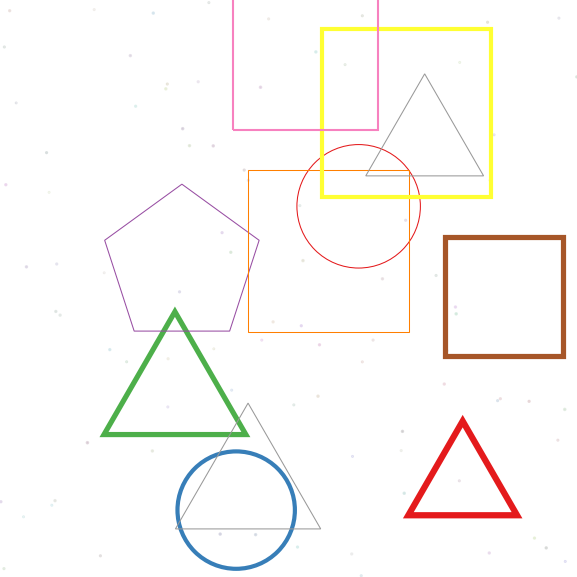[{"shape": "triangle", "thickness": 3, "radius": 0.54, "center": [0.801, 0.161]}, {"shape": "circle", "thickness": 0.5, "radius": 0.53, "center": [0.621, 0.642]}, {"shape": "circle", "thickness": 2, "radius": 0.51, "center": [0.409, 0.116]}, {"shape": "triangle", "thickness": 2.5, "radius": 0.71, "center": [0.303, 0.318]}, {"shape": "pentagon", "thickness": 0.5, "radius": 0.7, "center": [0.315, 0.54]}, {"shape": "square", "thickness": 0.5, "radius": 0.7, "center": [0.569, 0.564]}, {"shape": "square", "thickness": 2, "radius": 0.73, "center": [0.704, 0.804]}, {"shape": "square", "thickness": 2.5, "radius": 0.51, "center": [0.873, 0.486]}, {"shape": "square", "thickness": 1, "radius": 0.63, "center": [0.529, 0.898]}, {"shape": "triangle", "thickness": 0.5, "radius": 0.73, "center": [0.43, 0.156]}, {"shape": "triangle", "thickness": 0.5, "radius": 0.59, "center": [0.735, 0.753]}]